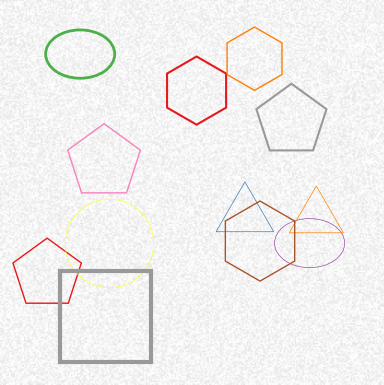[{"shape": "pentagon", "thickness": 1, "radius": 0.47, "center": [0.122, 0.288]}, {"shape": "hexagon", "thickness": 1.5, "radius": 0.44, "center": [0.511, 0.765]}, {"shape": "triangle", "thickness": 0.5, "radius": 0.43, "center": [0.636, 0.441]}, {"shape": "oval", "thickness": 2, "radius": 0.45, "center": [0.208, 0.86]}, {"shape": "oval", "thickness": 0.5, "radius": 0.46, "center": [0.804, 0.369]}, {"shape": "hexagon", "thickness": 1, "radius": 0.41, "center": [0.661, 0.847]}, {"shape": "triangle", "thickness": 0.5, "radius": 0.41, "center": [0.822, 0.436]}, {"shape": "circle", "thickness": 0.5, "radius": 0.57, "center": [0.284, 0.368]}, {"shape": "hexagon", "thickness": 1, "radius": 0.52, "center": [0.675, 0.374]}, {"shape": "pentagon", "thickness": 1, "radius": 0.5, "center": [0.27, 0.579]}, {"shape": "square", "thickness": 3, "radius": 0.59, "center": [0.274, 0.178]}, {"shape": "pentagon", "thickness": 1.5, "radius": 0.48, "center": [0.757, 0.687]}]